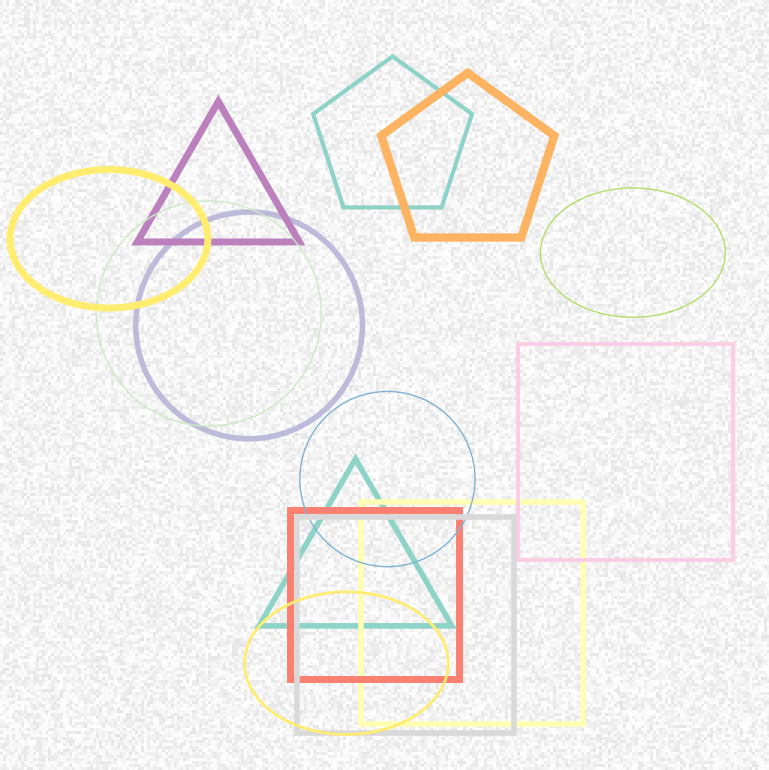[{"shape": "pentagon", "thickness": 1.5, "radius": 0.54, "center": [0.51, 0.818]}, {"shape": "triangle", "thickness": 2, "radius": 0.72, "center": [0.462, 0.259]}, {"shape": "square", "thickness": 2, "radius": 0.72, "center": [0.613, 0.203]}, {"shape": "circle", "thickness": 2, "radius": 0.74, "center": [0.324, 0.577]}, {"shape": "square", "thickness": 2.5, "radius": 0.55, "center": [0.486, 0.228]}, {"shape": "circle", "thickness": 0.5, "radius": 0.57, "center": [0.503, 0.378]}, {"shape": "pentagon", "thickness": 3, "radius": 0.59, "center": [0.608, 0.787]}, {"shape": "oval", "thickness": 0.5, "radius": 0.6, "center": [0.822, 0.672]}, {"shape": "square", "thickness": 1.5, "radius": 0.7, "center": [0.812, 0.413]}, {"shape": "square", "thickness": 2, "radius": 0.7, "center": [0.527, 0.188]}, {"shape": "triangle", "thickness": 2.5, "radius": 0.61, "center": [0.284, 0.747]}, {"shape": "circle", "thickness": 0.5, "radius": 0.73, "center": [0.271, 0.593]}, {"shape": "oval", "thickness": 1, "radius": 0.66, "center": [0.45, 0.139]}, {"shape": "oval", "thickness": 2.5, "radius": 0.64, "center": [0.141, 0.69]}]